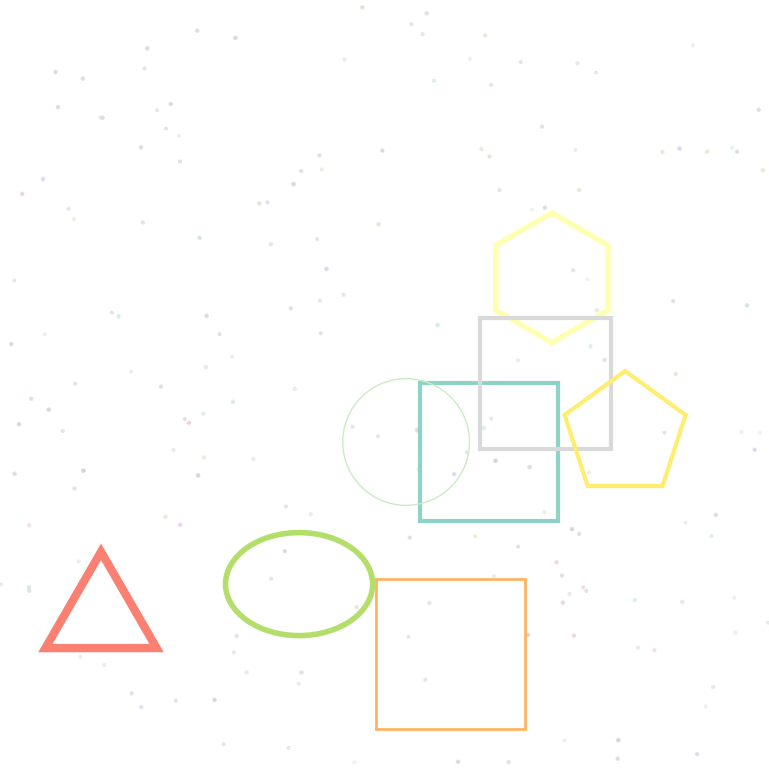[{"shape": "square", "thickness": 1.5, "radius": 0.45, "center": [0.635, 0.413]}, {"shape": "hexagon", "thickness": 2, "radius": 0.42, "center": [0.717, 0.639]}, {"shape": "triangle", "thickness": 3, "radius": 0.42, "center": [0.131, 0.2]}, {"shape": "square", "thickness": 1, "radius": 0.49, "center": [0.585, 0.151]}, {"shape": "oval", "thickness": 2, "radius": 0.48, "center": [0.388, 0.241]}, {"shape": "square", "thickness": 1.5, "radius": 0.43, "center": [0.708, 0.502]}, {"shape": "circle", "thickness": 0.5, "radius": 0.41, "center": [0.527, 0.426]}, {"shape": "pentagon", "thickness": 1.5, "radius": 0.41, "center": [0.812, 0.436]}]